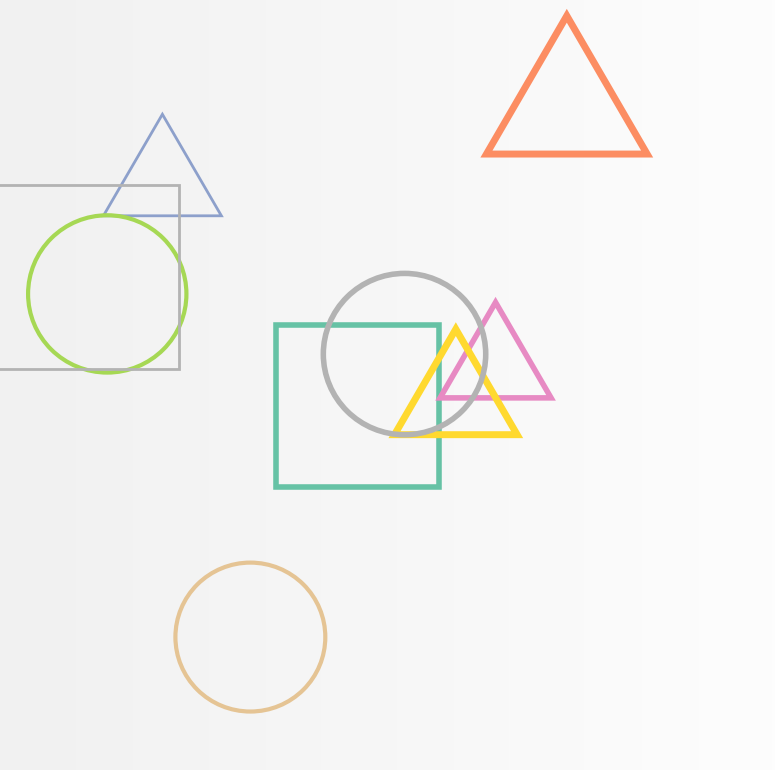[{"shape": "square", "thickness": 2, "radius": 0.53, "center": [0.462, 0.473]}, {"shape": "triangle", "thickness": 2.5, "radius": 0.6, "center": [0.731, 0.86]}, {"shape": "triangle", "thickness": 1, "radius": 0.44, "center": [0.21, 0.764]}, {"shape": "triangle", "thickness": 2, "radius": 0.41, "center": [0.639, 0.525]}, {"shape": "circle", "thickness": 1.5, "radius": 0.51, "center": [0.138, 0.618]}, {"shape": "triangle", "thickness": 2.5, "radius": 0.46, "center": [0.588, 0.481]}, {"shape": "circle", "thickness": 1.5, "radius": 0.48, "center": [0.323, 0.173]}, {"shape": "circle", "thickness": 2, "radius": 0.52, "center": [0.522, 0.54]}, {"shape": "square", "thickness": 1, "radius": 0.6, "center": [0.111, 0.64]}]